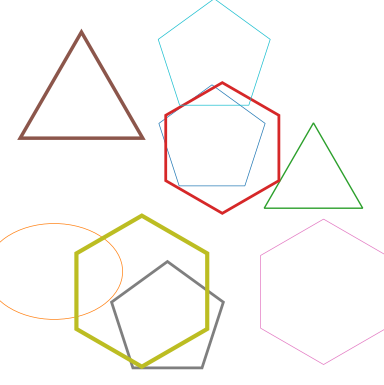[{"shape": "pentagon", "thickness": 0.5, "radius": 0.73, "center": [0.551, 0.635]}, {"shape": "oval", "thickness": 0.5, "radius": 0.89, "center": [0.141, 0.295]}, {"shape": "triangle", "thickness": 1, "radius": 0.74, "center": [0.814, 0.533]}, {"shape": "hexagon", "thickness": 2, "radius": 0.85, "center": [0.577, 0.616]}, {"shape": "triangle", "thickness": 2.5, "radius": 0.92, "center": [0.212, 0.733]}, {"shape": "hexagon", "thickness": 0.5, "radius": 0.94, "center": [0.84, 0.242]}, {"shape": "pentagon", "thickness": 2, "radius": 0.76, "center": [0.435, 0.168]}, {"shape": "hexagon", "thickness": 3, "radius": 0.98, "center": [0.368, 0.244]}, {"shape": "pentagon", "thickness": 0.5, "radius": 0.76, "center": [0.556, 0.85]}]